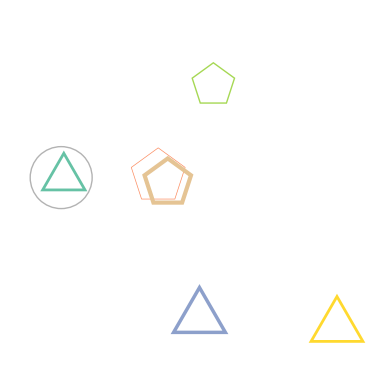[{"shape": "triangle", "thickness": 2, "radius": 0.32, "center": [0.166, 0.538]}, {"shape": "pentagon", "thickness": 0.5, "radius": 0.37, "center": [0.411, 0.542]}, {"shape": "triangle", "thickness": 2.5, "radius": 0.39, "center": [0.518, 0.175]}, {"shape": "pentagon", "thickness": 1, "radius": 0.29, "center": [0.554, 0.779]}, {"shape": "triangle", "thickness": 2, "radius": 0.39, "center": [0.875, 0.152]}, {"shape": "pentagon", "thickness": 3, "radius": 0.32, "center": [0.436, 0.525]}, {"shape": "circle", "thickness": 1, "radius": 0.4, "center": [0.159, 0.539]}]